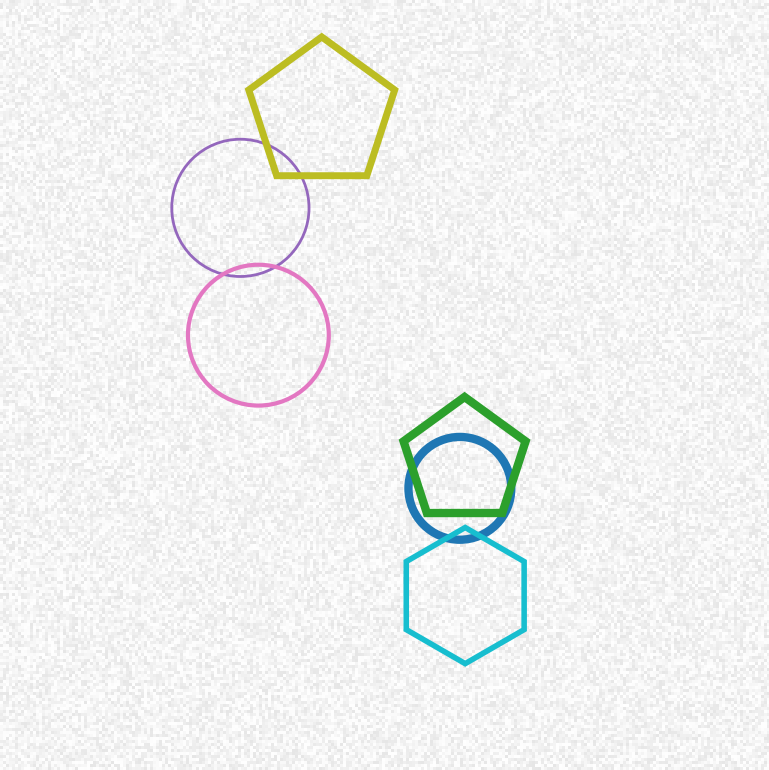[{"shape": "circle", "thickness": 3, "radius": 0.33, "center": [0.597, 0.366]}, {"shape": "pentagon", "thickness": 3, "radius": 0.42, "center": [0.603, 0.401]}, {"shape": "circle", "thickness": 1, "radius": 0.45, "center": [0.312, 0.73]}, {"shape": "circle", "thickness": 1.5, "radius": 0.46, "center": [0.336, 0.565]}, {"shape": "pentagon", "thickness": 2.5, "radius": 0.5, "center": [0.418, 0.852]}, {"shape": "hexagon", "thickness": 2, "radius": 0.44, "center": [0.604, 0.227]}]